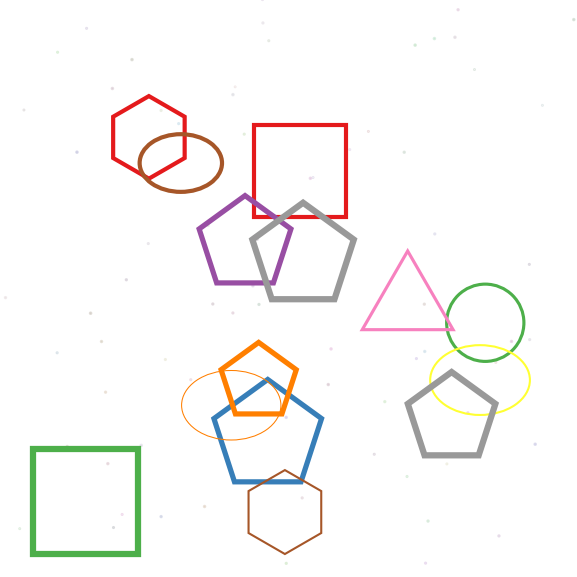[{"shape": "hexagon", "thickness": 2, "radius": 0.36, "center": [0.258, 0.761]}, {"shape": "square", "thickness": 2, "radius": 0.4, "center": [0.52, 0.704]}, {"shape": "pentagon", "thickness": 2.5, "radius": 0.49, "center": [0.464, 0.244]}, {"shape": "square", "thickness": 3, "radius": 0.46, "center": [0.148, 0.13]}, {"shape": "circle", "thickness": 1.5, "radius": 0.33, "center": [0.84, 0.44]}, {"shape": "pentagon", "thickness": 2.5, "radius": 0.42, "center": [0.424, 0.577]}, {"shape": "oval", "thickness": 0.5, "radius": 0.43, "center": [0.4, 0.297]}, {"shape": "pentagon", "thickness": 2.5, "radius": 0.34, "center": [0.448, 0.338]}, {"shape": "oval", "thickness": 1, "radius": 0.43, "center": [0.831, 0.341]}, {"shape": "oval", "thickness": 2, "radius": 0.36, "center": [0.313, 0.717]}, {"shape": "hexagon", "thickness": 1, "radius": 0.36, "center": [0.493, 0.112]}, {"shape": "triangle", "thickness": 1.5, "radius": 0.45, "center": [0.706, 0.474]}, {"shape": "pentagon", "thickness": 3, "radius": 0.46, "center": [0.525, 0.556]}, {"shape": "pentagon", "thickness": 3, "radius": 0.4, "center": [0.782, 0.275]}]